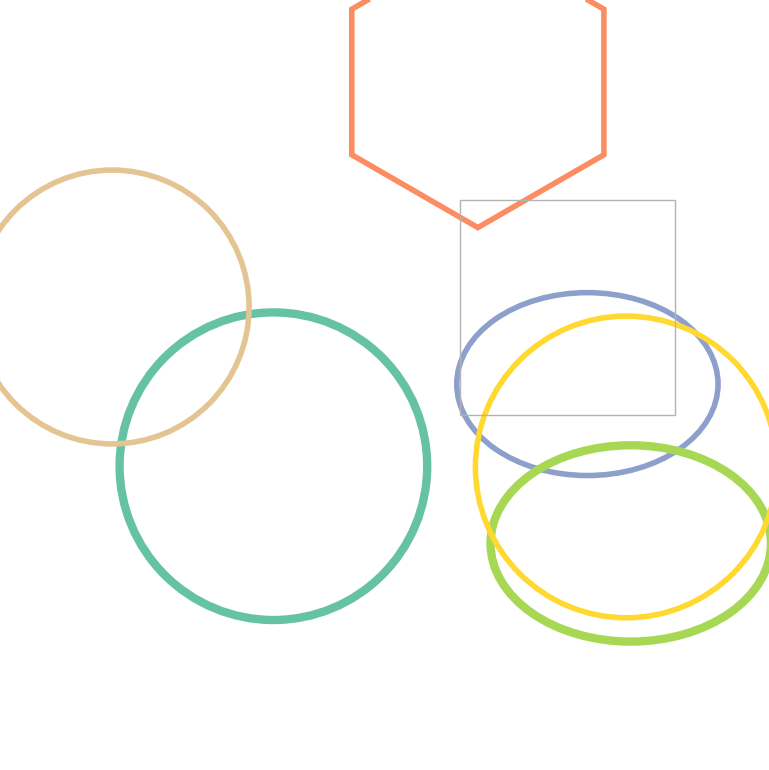[{"shape": "circle", "thickness": 3, "radius": 1.0, "center": [0.355, 0.395]}, {"shape": "hexagon", "thickness": 2, "radius": 0.95, "center": [0.621, 0.894]}, {"shape": "oval", "thickness": 2, "radius": 0.85, "center": [0.763, 0.501]}, {"shape": "oval", "thickness": 3, "radius": 0.91, "center": [0.819, 0.294]}, {"shape": "circle", "thickness": 2, "radius": 0.98, "center": [0.813, 0.394]}, {"shape": "circle", "thickness": 2, "radius": 0.89, "center": [0.146, 0.601]}, {"shape": "square", "thickness": 0.5, "radius": 0.7, "center": [0.737, 0.601]}]